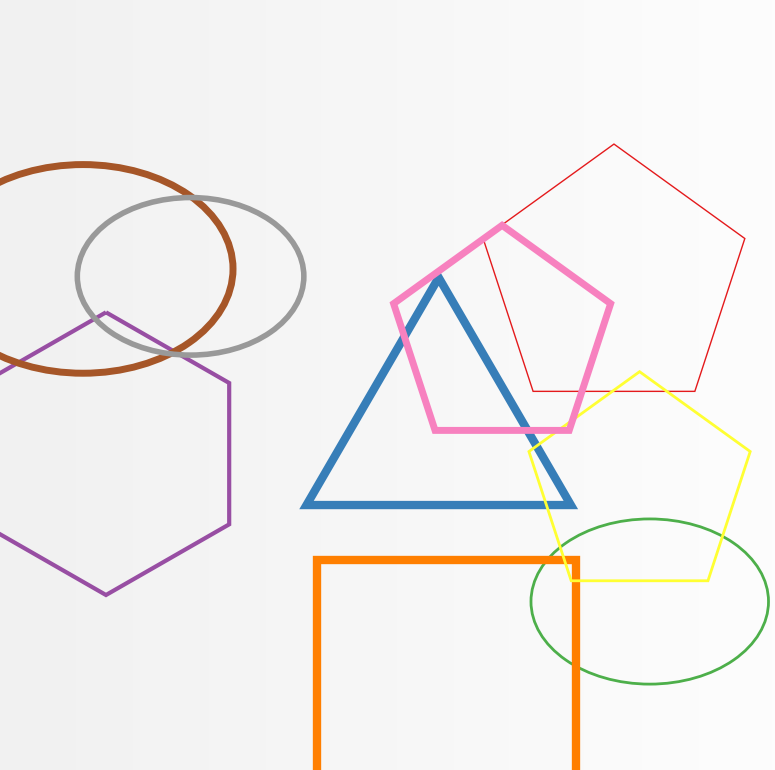[{"shape": "pentagon", "thickness": 0.5, "radius": 0.89, "center": [0.792, 0.635]}, {"shape": "triangle", "thickness": 3, "radius": 0.98, "center": [0.566, 0.443]}, {"shape": "oval", "thickness": 1, "radius": 0.77, "center": [0.838, 0.219]}, {"shape": "hexagon", "thickness": 1.5, "radius": 0.92, "center": [0.137, 0.411]}, {"shape": "square", "thickness": 3, "radius": 0.84, "center": [0.576, 0.106]}, {"shape": "pentagon", "thickness": 1, "radius": 0.75, "center": [0.825, 0.367]}, {"shape": "oval", "thickness": 2.5, "radius": 0.97, "center": [0.107, 0.651]}, {"shape": "pentagon", "thickness": 2.5, "radius": 0.74, "center": [0.648, 0.56]}, {"shape": "oval", "thickness": 2, "radius": 0.73, "center": [0.246, 0.641]}]